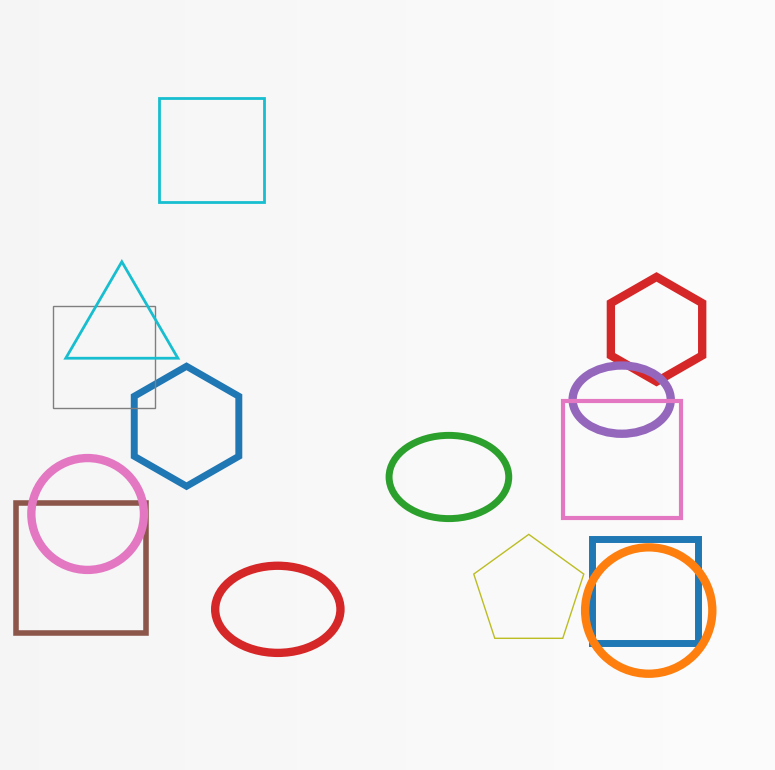[{"shape": "hexagon", "thickness": 2.5, "radius": 0.39, "center": [0.241, 0.446]}, {"shape": "square", "thickness": 2.5, "radius": 0.34, "center": [0.832, 0.232]}, {"shape": "circle", "thickness": 3, "radius": 0.41, "center": [0.837, 0.207]}, {"shape": "oval", "thickness": 2.5, "radius": 0.39, "center": [0.579, 0.381]}, {"shape": "oval", "thickness": 3, "radius": 0.4, "center": [0.358, 0.209]}, {"shape": "hexagon", "thickness": 3, "radius": 0.34, "center": [0.847, 0.572]}, {"shape": "oval", "thickness": 3, "radius": 0.32, "center": [0.802, 0.481]}, {"shape": "square", "thickness": 2, "radius": 0.42, "center": [0.105, 0.262]}, {"shape": "square", "thickness": 1.5, "radius": 0.38, "center": [0.803, 0.404]}, {"shape": "circle", "thickness": 3, "radius": 0.36, "center": [0.113, 0.332]}, {"shape": "square", "thickness": 0.5, "radius": 0.33, "center": [0.134, 0.536]}, {"shape": "pentagon", "thickness": 0.5, "radius": 0.37, "center": [0.682, 0.231]}, {"shape": "square", "thickness": 1, "radius": 0.34, "center": [0.273, 0.805]}, {"shape": "triangle", "thickness": 1, "radius": 0.42, "center": [0.157, 0.577]}]